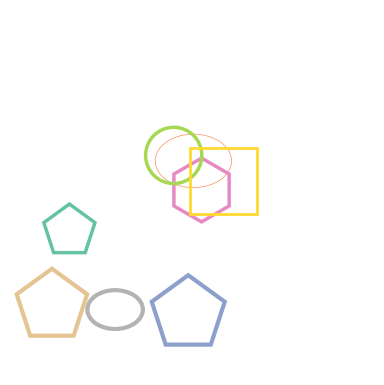[{"shape": "pentagon", "thickness": 2.5, "radius": 0.35, "center": [0.18, 0.4]}, {"shape": "oval", "thickness": 0.5, "radius": 0.5, "center": [0.502, 0.582]}, {"shape": "pentagon", "thickness": 3, "radius": 0.5, "center": [0.489, 0.186]}, {"shape": "hexagon", "thickness": 2.5, "radius": 0.41, "center": [0.523, 0.507]}, {"shape": "circle", "thickness": 2.5, "radius": 0.37, "center": [0.451, 0.596]}, {"shape": "square", "thickness": 2, "radius": 0.43, "center": [0.58, 0.53]}, {"shape": "pentagon", "thickness": 3, "radius": 0.48, "center": [0.135, 0.206]}, {"shape": "oval", "thickness": 3, "radius": 0.36, "center": [0.299, 0.196]}]